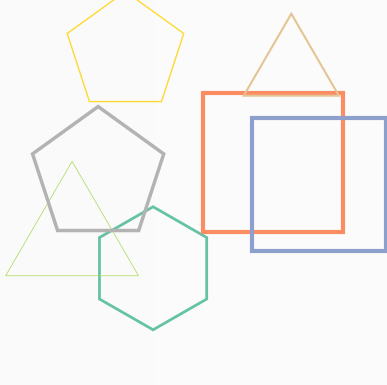[{"shape": "hexagon", "thickness": 2, "radius": 0.8, "center": [0.395, 0.303]}, {"shape": "square", "thickness": 3, "radius": 0.9, "center": [0.705, 0.577]}, {"shape": "square", "thickness": 3, "radius": 0.87, "center": [0.824, 0.521]}, {"shape": "triangle", "thickness": 0.5, "radius": 0.99, "center": [0.186, 0.383]}, {"shape": "pentagon", "thickness": 1, "radius": 0.79, "center": [0.324, 0.864]}, {"shape": "triangle", "thickness": 1.5, "radius": 0.71, "center": [0.752, 0.822]}, {"shape": "pentagon", "thickness": 2.5, "radius": 0.89, "center": [0.253, 0.545]}]